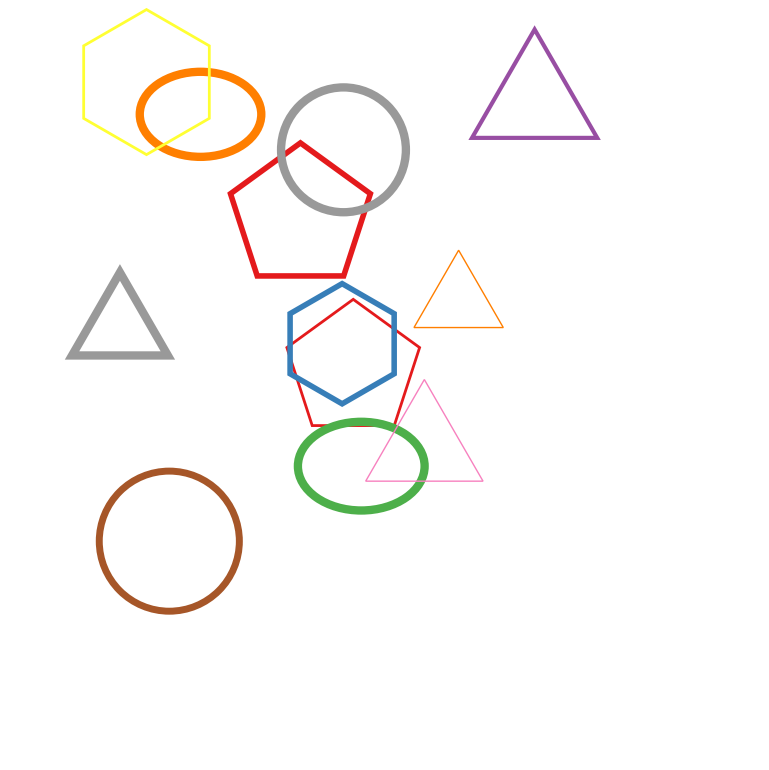[{"shape": "pentagon", "thickness": 2, "radius": 0.48, "center": [0.39, 0.719]}, {"shape": "pentagon", "thickness": 1, "radius": 0.45, "center": [0.459, 0.521]}, {"shape": "hexagon", "thickness": 2, "radius": 0.39, "center": [0.444, 0.554]}, {"shape": "oval", "thickness": 3, "radius": 0.41, "center": [0.469, 0.395]}, {"shape": "triangle", "thickness": 1.5, "radius": 0.47, "center": [0.694, 0.868]}, {"shape": "triangle", "thickness": 0.5, "radius": 0.33, "center": [0.596, 0.608]}, {"shape": "oval", "thickness": 3, "radius": 0.39, "center": [0.26, 0.852]}, {"shape": "hexagon", "thickness": 1, "radius": 0.47, "center": [0.19, 0.893]}, {"shape": "circle", "thickness": 2.5, "radius": 0.45, "center": [0.22, 0.297]}, {"shape": "triangle", "thickness": 0.5, "radius": 0.44, "center": [0.551, 0.419]}, {"shape": "triangle", "thickness": 3, "radius": 0.36, "center": [0.156, 0.574]}, {"shape": "circle", "thickness": 3, "radius": 0.41, "center": [0.446, 0.805]}]